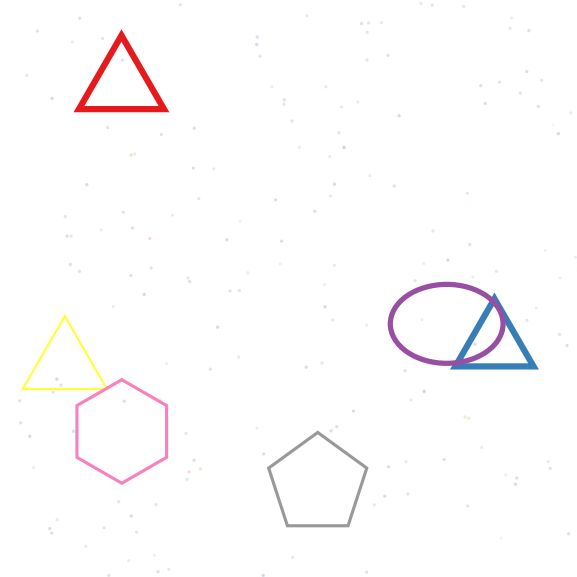[{"shape": "triangle", "thickness": 3, "radius": 0.43, "center": [0.21, 0.853]}, {"shape": "triangle", "thickness": 3, "radius": 0.39, "center": [0.856, 0.404]}, {"shape": "oval", "thickness": 2.5, "radius": 0.49, "center": [0.773, 0.438]}, {"shape": "triangle", "thickness": 1, "radius": 0.42, "center": [0.112, 0.368]}, {"shape": "hexagon", "thickness": 1.5, "radius": 0.45, "center": [0.211, 0.252]}, {"shape": "pentagon", "thickness": 1.5, "radius": 0.45, "center": [0.55, 0.161]}]